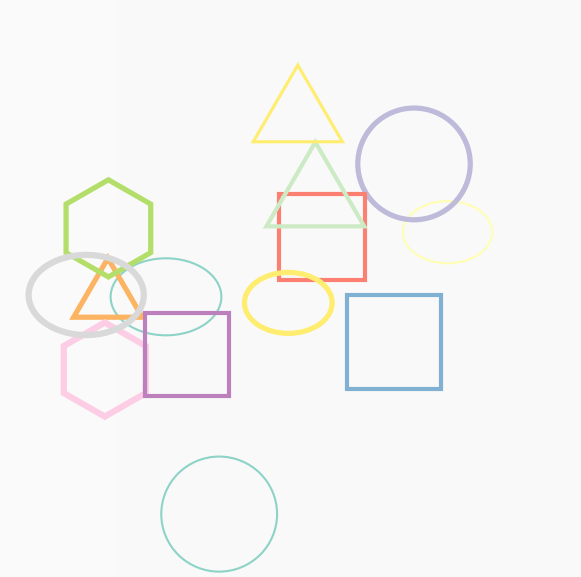[{"shape": "circle", "thickness": 1, "radius": 0.5, "center": [0.377, 0.109]}, {"shape": "oval", "thickness": 1, "radius": 0.48, "center": [0.286, 0.485]}, {"shape": "oval", "thickness": 1, "radius": 0.38, "center": [0.77, 0.597]}, {"shape": "circle", "thickness": 2.5, "radius": 0.48, "center": [0.712, 0.715]}, {"shape": "square", "thickness": 2, "radius": 0.37, "center": [0.554, 0.589]}, {"shape": "square", "thickness": 2, "radius": 0.41, "center": [0.678, 0.407]}, {"shape": "triangle", "thickness": 2.5, "radius": 0.34, "center": [0.186, 0.484]}, {"shape": "hexagon", "thickness": 2.5, "radius": 0.42, "center": [0.186, 0.604]}, {"shape": "hexagon", "thickness": 3, "radius": 0.41, "center": [0.18, 0.359]}, {"shape": "oval", "thickness": 3, "radius": 0.5, "center": [0.148, 0.488]}, {"shape": "square", "thickness": 2, "radius": 0.36, "center": [0.322, 0.386]}, {"shape": "triangle", "thickness": 2, "radius": 0.49, "center": [0.543, 0.656]}, {"shape": "triangle", "thickness": 1.5, "radius": 0.44, "center": [0.512, 0.798]}, {"shape": "oval", "thickness": 2.5, "radius": 0.38, "center": [0.496, 0.475]}]